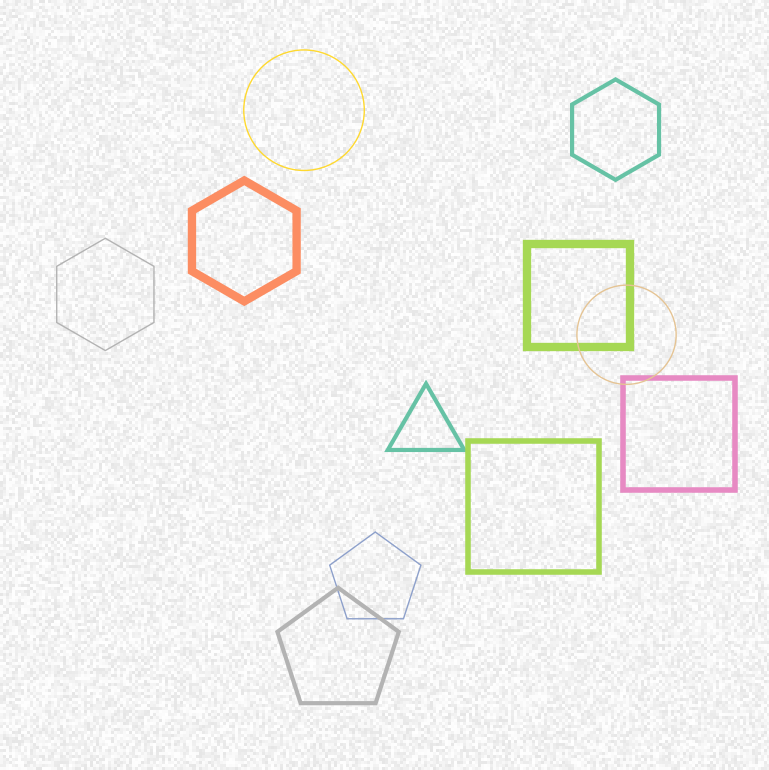[{"shape": "hexagon", "thickness": 1.5, "radius": 0.33, "center": [0.799, 0.832]}, {"shape": "triangle", "thickness": 1.5, "radius": 0.29, "center": [0.553, 0.444]}, {"shape": "hexagon", "thickness": 3, "radius": 0.39, "center": [0.317, 0.687]}, {"shape": "pentagon", "thickness": 0.5, "radius": 0.31, "center": [0.487, 0.247]}, {"shape": "square", "thickness": 2, "radius": 0.36, "center": [0.882, 0.436]}, {"shape": "square", "thickness": 3, "radius": 0.33, "center": [0.752, 0.616]}, {"shape": "square", "thickness": 2, "radius": 0.43, "center": [0.693, 0.342]}, {"shape": "circle", "thickness": 0.5, "radius": 0.39, "center": [0.395, 0.857]}, {"shape": "circle", "thickness": 0.5, "radius": 0.32, "center": [0.814, 0.565]}, {"shape": "pentagon", "thickness": 1.5, "radius": 0.41, "center": [0.439, 0.154]}, {"shape": "hexagon", "thickness": 0.5, "radius": 0.36, "center": [0.137, 0.618]}]